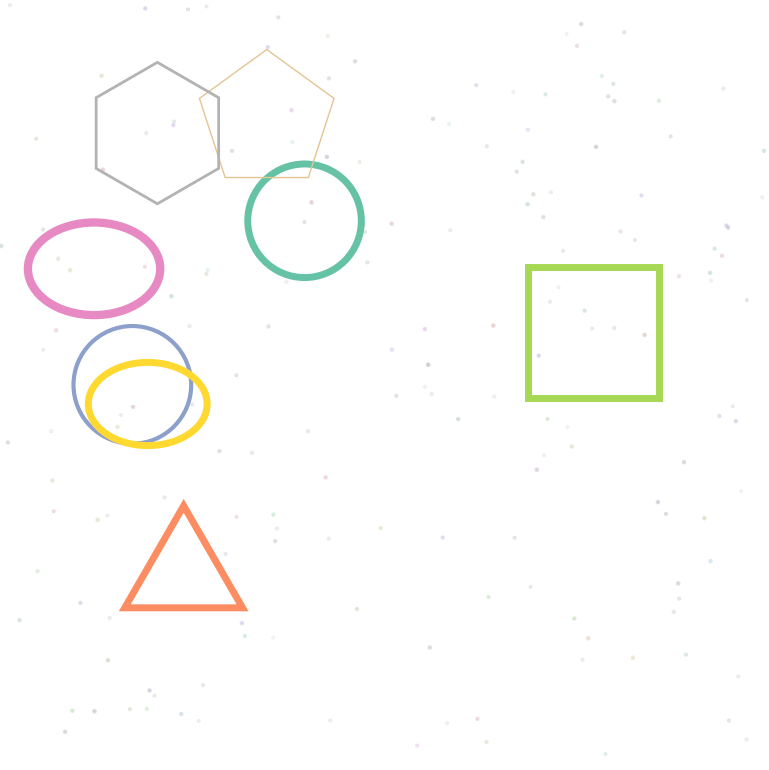[{"shape": "circle", "thickness": 2.5, "radius": 0.37, "center": [0.396, 0.713]}, {"shape": "triangle", "thickness": 2.5, "radius": 0.44, "center": [0.239, 0.255]}, {"shape": "circle", "thickness": 1.5, "radius": 0.38, "center": [0.172, 0.5]}, {"shape": "oval", "thickness": 3, "radius": 0.43, "center": [0.122, 0.651]}, {"shape": "square", "thickness": 2.5, "radius": 0.42, "center": [0.771, 0.569]}, {"shape": "oval", "thickness": 2.5, "radius": 0.39, "center": [0.192, 0.475]}, {"shape": "pentagon", "thickness": 0.5, "radius": 0.46, "center": [0.346, 0.844]}, {"shape": "hexagon", "thickness": 1, "radius": 0.46, "center": [0.204, 0.827]}]